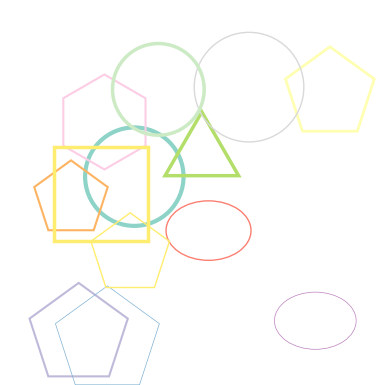[{"shape": "circle", "thickness": 3, "radius": 0.64, "center": [0.349, 0.541]}, {"shape": "pentagon", "thickness": 2, "radius": 0.61, "center": [0.857, 0.757]}, {"shape": "pentagon", "thickness": 1.5, "radius": 0.67, "center": [0.204, 0.131]}, {"shape": "oval", "thickness": 1, "radius": 0.55, "center": [0.542, 0.401]}, {"shape": "pentagon", "thickness": 0.5, "radius": 0.71, "center": [0.279, 0.115]}, {"shape": "pentagon", "thickness": 1.5, "radius": 0.5, "center": [0.184, 0.483]}, {"shape": "triangle", "thickness": 2.5, "radius": 0.55, "center": [0.524, 0.599]}, {"shape": "hexagon", "thickness": 1.5, "radius": 0.62, "center": [0.271, 0.683]}, {"shape": "circle", "thickness": 1, "radius": 0.71, "center": [0.647, 0.774]}, {"shape": "oval", "thickness": 0.5, "radius": 0.53, "center": [0.819, 0.167]}, {"shape": "circle", "thickness": 2.5, "radius": 0.6, "center": [0.411, 0.768]}, {"shape": "square", "thickness": 2.5, "radius": 0.61, "center": [0.263, 0.495]}, {"shape": "pentagon", "thickness": 1, "radius": 0.54, "center": [0.338, 0.34]}]